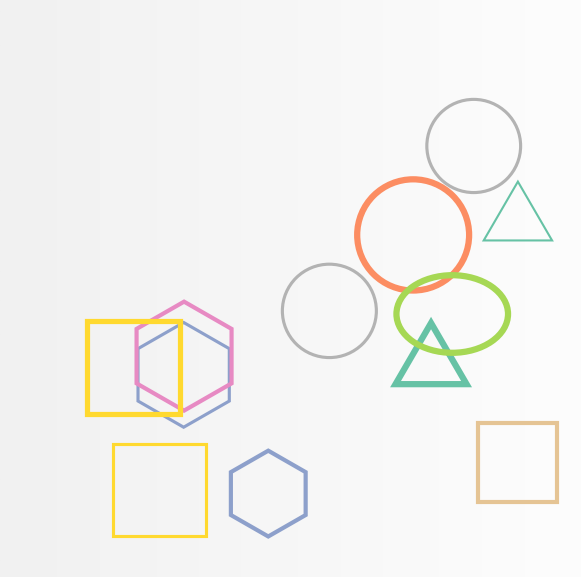[{"shape": "triangle", "thickness": 3, "radius": 0.35, "center": [0.742, 0.369]}, {"shape": "triangle", "thickness": 1, "radius": 0.34, "center": [0.891, 0.617]}, {"shape": "circle", "thickness": 3, "radius": 0.48, "center": [0.711, 0.592]}, {"shape": "hexagon", "thickness": 1.5, "radius": 0.45, "center": [0.316, 0.35]}, {"shape": "hexagon", "thickness": 2, "radius": 0.37, "center": [0.462, 0.144]}, {"shape": "hexagon", "thickness": 2, "radius": 0.47, "center": [0.317, 0.382]}, {"shape": "oval", "thickness": 3, "radius": 0.48, "center": [0.778, 0.455]}, {"shape": "square", "thickness": 1.5, "radius": 0.4, "center": [0.274, 0.15]}, {"shape": "square", "thickness": 2.5, "radius": 0.4, "center": [0.23, 0.363]}, {"shape": "square", "thickness": 2, "radius": 0.34, "center": [0.891, 0.199]}, {"shape": "circle", "thickness": 1.5, "radius": 0.4, "center": [0.567, 0.461]}, {"shape": "circle", "thickness": 1.5, "radius": 0.4, "center": [0.815, 0.746]}]